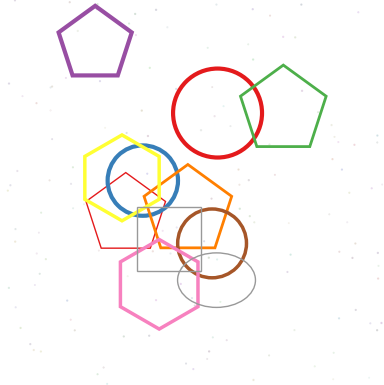[{"shape": "circle", "thickness": 3, "radius": 0.58, "center": [0.565, 0.706]}, {"shape": "pentagon", "thickness": 1, "radius": 0.54, "center": [0.327, 0.443]}, {"shape": "circle", "thickness": 3, "radius": 0.46, "center": [0.371, 0.531]}, {"shape": "pentagon", "thickness": 2, "radius": 0.59, "center": [0.736, 0.714]}, {"shape": "pentagon", "thickness": 3, "radius": 0.5, "center": [0.247, 0.885]}, {"shape": "pentagon", "thickness": 2, "radius": 0.6, "center": [0.488, 0.453]}, {"shape": "hexagon", "thickness": 2.5, "radius": 0.56, "center": [0.317, 0.538]}, {"shape": "circle", "thickness": 2.5, "radius": 0.45, "center": [0.551, 0.368]}, {"shape": "hexagon", "thickness": 2.5, "radius": 0.58, "center": [0.413, 0.262]}, {"shape": "oval", "thickness": 1, "radius": 0.51, "center": [0.562, 0.272]}, {"shape": "square", "thickness": 1, "radius": 0.42, "center": [0.439, 0.38]}]